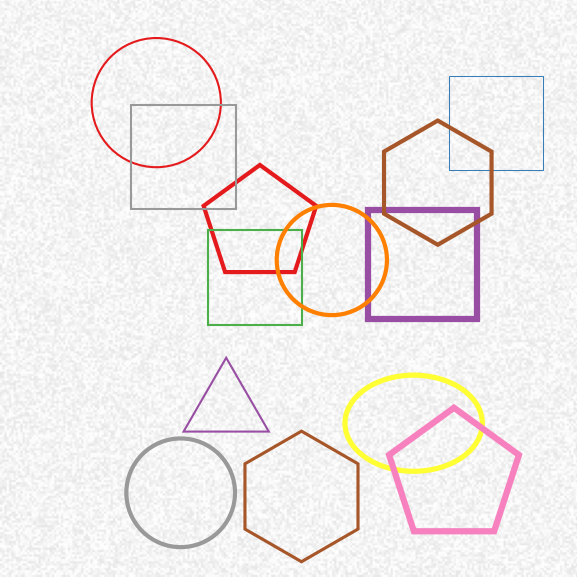[{"shape": "pentagon", "thickness": 2, "radius": 0.51, "center": [0.45, 0.611]}, {"shape": "circle", "thickness": 1, "radius": 0.56, "center": [0.271, 0.821]}, {"shape": "square", "thickness": 0.5, "radius": 0.41, "center": [0.859, 0.786]}, {"shape": "square", "thickness": 1, "radius": 0.41, "center": [0.442, 0.518]}, {"shape": "triangle", "thickness": 1, "radius": 0.43, "center": [0.392, 0.294]}, {"shape": "square", "thickness": 3, "radius": 0.47, "center": [0.732, 0.541]}, {"shape": "circle", "thickness": 2, "radius": 0.48, "center": [0.575, 0.549]}, {"shape": "oval", "thickness": 2.5, "radius": 0.59, "center": [0.716, 0.266]}, {"shape": "hexagon", "thickness": 1.5, "radius": 0.57, "center": [0.522, 0.14]}, {"shape": "hexagon", "thickness": 2, "radius": 0.54, "center": [0.758, 0.683]}, {"shape": "pentagon", "thickness": 3, "radius": 0.59, "center": [0.786, 0.175]}, {"shape": "square", "thickness": 1, "radius": 0.45, "center": [0.317, 0.727]}, {"shape": "circle", "thickness": 2, "radius": 0.47, "center": [0.313, 0.146]}]